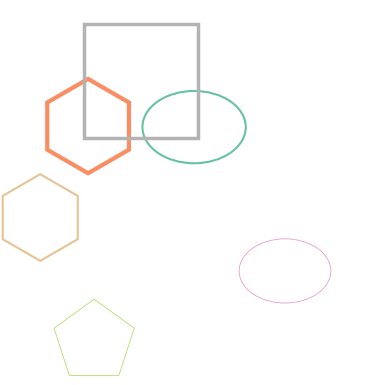[{"shape": "oval", "thickness": 1.5, "radius": 0.67, "center": [0.504, 0.67]}, {"shape": "hexagon", "thickness": 3, "radius": 0.61, "center": [0.229, 0.672]}, {"shape": "oval", "thickness": 0.5, "radius": 0.6, "center": [0.74, 0.296]}, {"shape": "pentagon", "thickness": 0.5, "radius": 0.55, "center": [0.244, 0.114]}, {"shape": "hexagon", "thickness": 1.5, "radius": 0.56, "center": [0.104, 0.435]}, {"shape": "square", "thickness": 2.5, "radius": 0.74, "center": [0.366, 0.79]}]